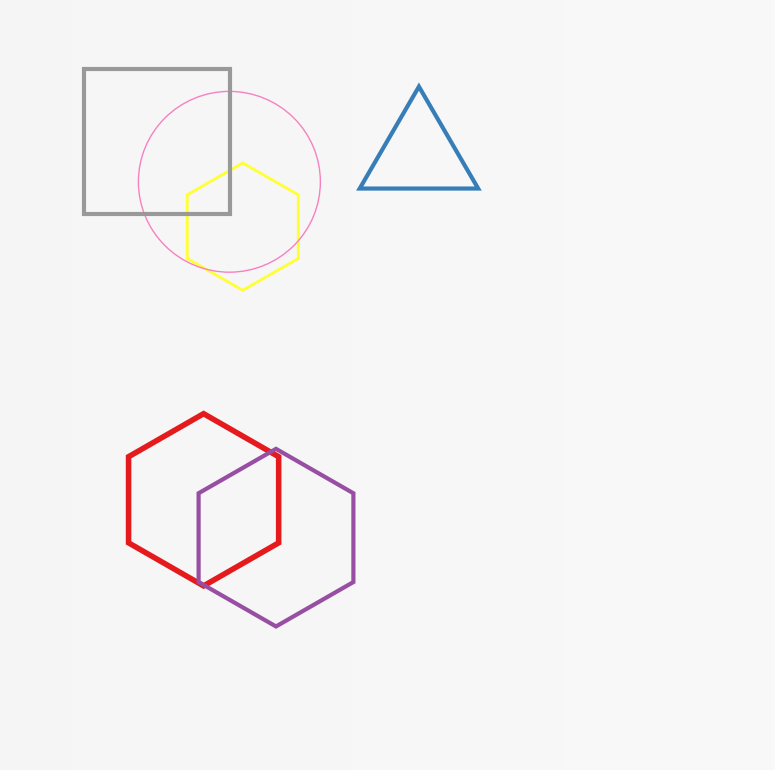[{"shape": "hexagon", "thickness": 2, "radius": 0.56, "center": [0.263, 0.351]}, {"shape": "triangle", "thickness": 1.5, "radius": 0.44, "center": [0.541, 0.799]}, {"shape": "hexagon", "thickness": 1.5, "radius": 0.58, "center": [0.356, 0.302]}, {"shape": "hexagon", "thickness": 1, "radius": 0.41, "center": [0.313, 0.706]}, {"shape": "circle", "thickness": 0.5, "radius": 0.59, "center": [0.296, 0.764]}, {"shape": "square", "thickness": 1.5, "radius": 0.47, "center": [0.202, 0.816]}]